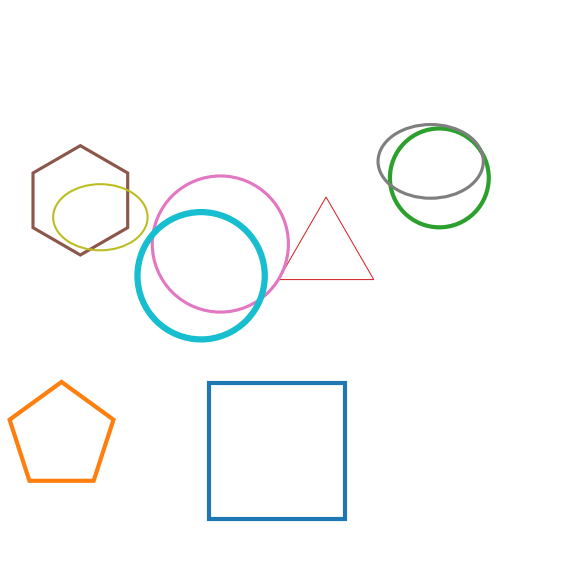[{"shape": "square", "thickness": 2, "radius": 0.59, "center": [0.48, 0.219]}, {"shape": "pentagon", "thickness": 2, "radius": 0.47, "center": [0.107, 0.243]}, {"shape": "circle", "thickness": 2, "radius": 0.43, "center": [0.761, 0.691]}, {"shape": "triangle", "thickness": 0.5, "radius": 0.48, "center": [0.565, 0.563]}, {"shape": "hexagon", "thickness": 1.5, "radius": 0.47, "center": [0.139, 0.652]}, {"shape": "circle", "thickness": 1.5, "radius": 0.59, "center": [0.382, 0.577]}, {"shape": "oval", "thickness": 1.5, "radius": 0.46, "center": [0.746, 0.72]}, {"shape": "oval", "thickness": 1, "radius": 0.41, "center": [0.174, 0.623]}, {"shape": "circle", "thickness": 3, "radius": 0.55, "center": [0.348, 0.522]}]